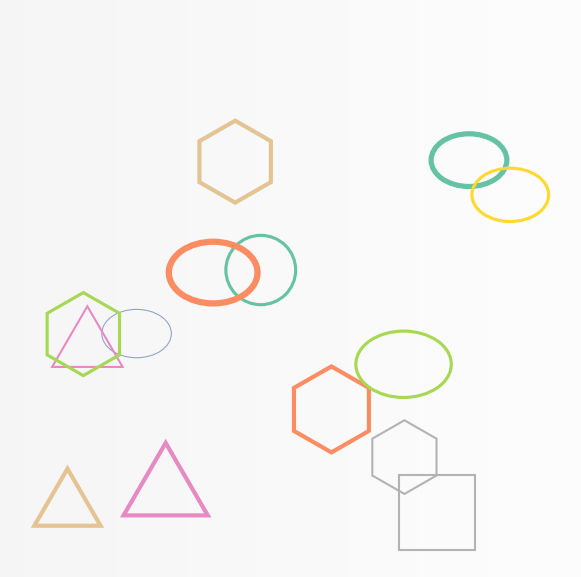[{"shape": "circle", "thickness": 1.5, "radius": 0.3, "center": [0.449, 0.532]}, {"shape": "oval", "thickness": 2.5, "radius": 0.33, "center": [0.807, 0.722]}, {"shape": "hexagon", "thickness": 2, "radius": 0.37, "center": [0.57, 0.29]}, {"shape": "oval", "thickness": 3, "radius": 0.38, "center": [0.367, 0.527]}, {"shape": "oval", "thickness": 0.5, "radius": 0.3, "center": [0.235, 0.422]}, {"shape": "triangle", "thickness": 1, "radius": 0.35, "center": [0.15, 0.399]}, {"shape": "triangle", "thickness": 2, "radius": 0.42, "center": [0.285, 0.149]}, {"shape": "hexagon", "thickness": 1.5, "radius": 0.36, "center": [0.143, 0.421]}, {"shape": "oval", "thickness": 1.5, "radius": 0.41, "center": [0.694, 0.368]}, {"shape": "oval", "thickness": 1.5, "radius": 0.33, "center": [0.878, 0.662]}, {"shape": "triangle", "thickness": 2, "radius": 0.33, "center": [0.116, 0.122]}, {"shape": "hexagon", "thickness": 2, "radius": 0.35, "center": [0.405, 0.719]}, {"shape": "hexagon", "thickness": 1, "radius": 0.32, "center": [0.696, 0.208]}, {"shape": "square", "thickness": 1, "radius": 0.33, "center": [0.751, 0.111]}]